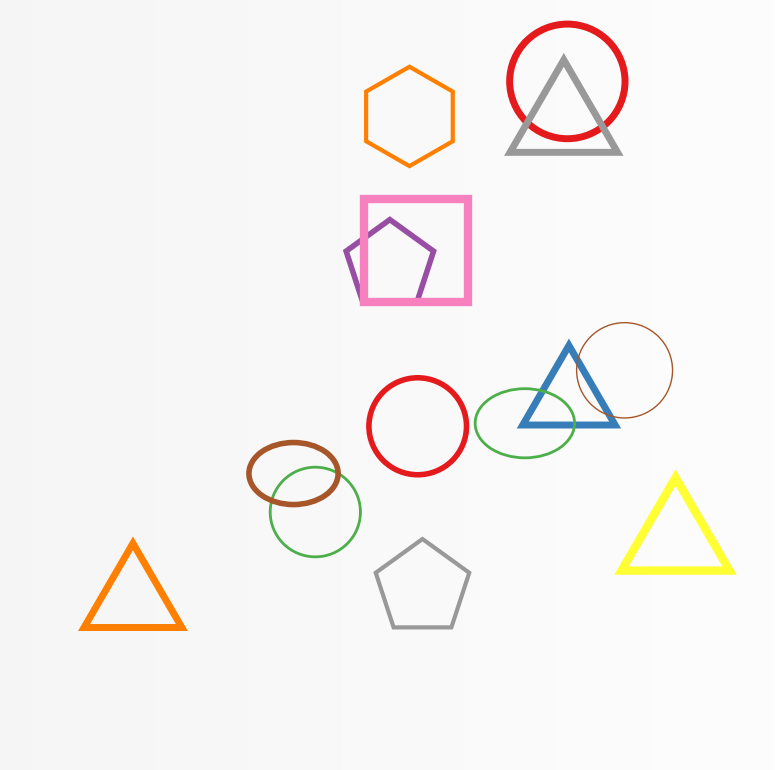[{"shape": "circle", "thickness": 2.5, "radius": 0.37, "center": [0.732, 0.894]}, {"shape": "circle", "thickness": 2, "radius": 0.31, "center": [0.539, 0.446]}, {"shape": "triangle", "thickness": 2.5, "radius": 0.34, "center": [0.734, 0.482]}, {"shape": "circle", "thickness": 1, "radius": 0.29, "center": [0.407, 0.335]}, {"shape": "oval", "thickness": 1, "radius": 0.32, "center": [0.677, 0.45]}, {"shape": "pentagon", "thickness": 2, "radius": 0.3, "center": [0.503, 0.655]}, {"shape": "hexagon", "thickness": 1.5, "radius": 0.32, "center": [0.528, 0.849]}, {"shape": "triangle", "thickness": 2.5, "radius": 0.36, "center": [0.172, 0.221]}, {"shape": "triangle", "thickness": 3, "radius": 0.4, "center": [0.872, 0.299]}, {"shape": "circle", "thickness": 0.5, "radius": 0.31, "center": [0.806, 0.519]}, {"shape": "oval", "thickness": 2, "radius": 0.29, "center": [0.379, 0.385]}, {"shape": "square", "thickness": 3, "radius": 0.34, "center": [0.537, 0.675]}, {"shape": "triangle", "thickness": 2.5, "radius": 0.4, "center": [0.727, 0.842]}, {"shape": "pentagon", "thickness": 1.5, "radius": 0.32, "center": [0.545, 0.237]}]